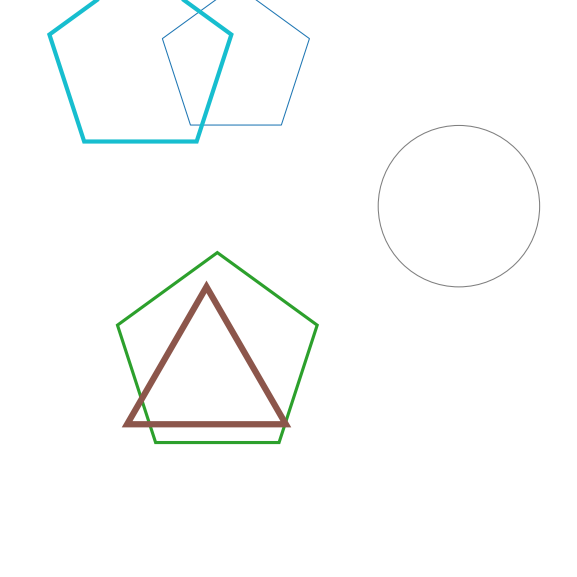[{"shape": "pentagon", "thickness": 0.5, "radius": 0.67, "center": [0.408, 0.891]}, {"shape": "pentagon", "thickness": 1.5, "radius": 0.91, "center": [0.376, 0.38]}, {"shape": "triangle", "thickness": 3, "radius": 0.79, "center": [0.358, 0.344]}, {"shape": "circle", "thickness": 0.5, "radius": 0.7, "center": [0.795, 0.642]}, {"shape": "pentagon", "thickness": 2, "radius": 0.83, "center": [0.243, 0.888]}]